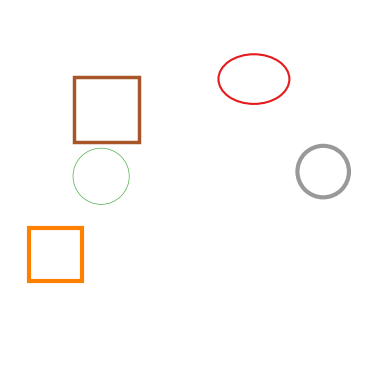[{"shape": "oval", "thickness": 1.5, "radius": 0.46, "center": [0.66, 0.795]}, {"shape": "circle", "thickness": 0.5, "radius": 0.37, "center": [0.263, 0.542]}, {"shape": "square", "thickness": 3, "radius": 0.34, "center": [0.145, 0.339]}, {"shape": "square", "thickness": 2.5, "radius": 0.42, "center": [0.277, 0.716]}, {"shape": "circle", "thickness": 3, "radius": 0.33, "center": [0.839, 0.554]}]